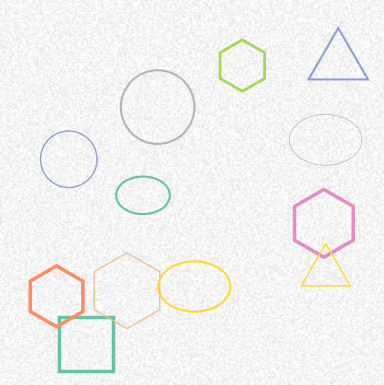[{"shape": "oval", "thickness": 1.5, "radius": 0.35, "center": [0.371, 0.493]}, {"shape": "square", "thickness": 2.5, "radius": 0.35, "center": [0.223, 0.107]}, {"shape": "hexagon", "thickness": 2.5, "radius": 0.39, "center": [0.147, 0.23]}, {"shape": "triangle", "thickness": 1.5, "radius": 0.45, "center": [0.879, 0.838]}, {"shape": "circle", "thickness": 1, "radius": 0.37, "center": [0.179, 0.586]}, {"shape": "hexagon", "thickness": 2.5, "radius": 0.44, "center": [0.841, 0.42]}, {"shape": "hexagon", "thickness": 2, "radius": 0.33, "center": [0.629, 0.83]}, {"shape": "triangle", "thickness": 1, "radius": 0.37, "center": [0.846, 0.294]}, {"shape": "oval", "thickness": 1.5, "radius": 0.47, "center": [0.505, 0.256]}, {"shape": "hexagon", "thickness": 1, "radius": 0.49, "center": [0.33, 0.245]}, {"shape": "oval", "thickness": 0.5, "radius": 0.47, "center": [0.846, 0.637]}, {"shape": "circle", "thickness": 1.5, "radius": 0.48, "center": [0.41, 0.722]}]